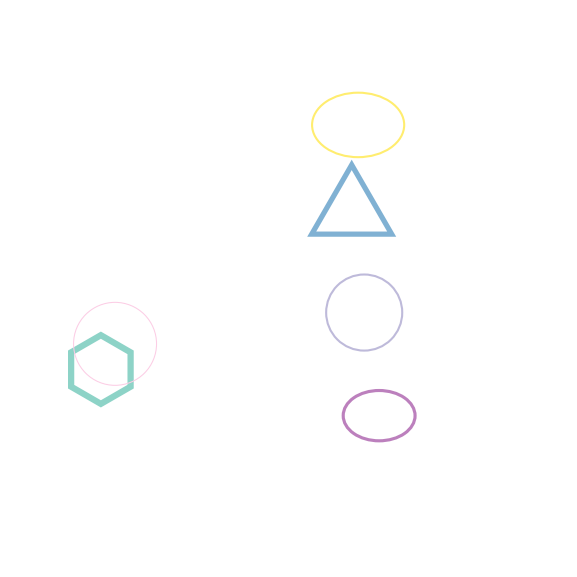[{"shape": "hexagon", "thickness": 3, "radius": 0.3, "center": [0.175, 0.359]}, {"shape": "circle", "thickness": 1, "radius": 0.33, "center": [0.631, 0.458]}, {"shape": "triangle", "thickness": 2.5, "radius": 0.4, "center": [0.609, 0.634]}, {"shape": "circle", "thickness": 0.5, "radius": 0.36, "center": [0.199, 0.404]}, {"shape": "oval", "thickness": 1.5, "radius": 0.31, "center": [0.657, 0.279]}, {"shape": "oval", "thickness": 1, "radius": 0.4, "center": [0.62, 0.783]}]